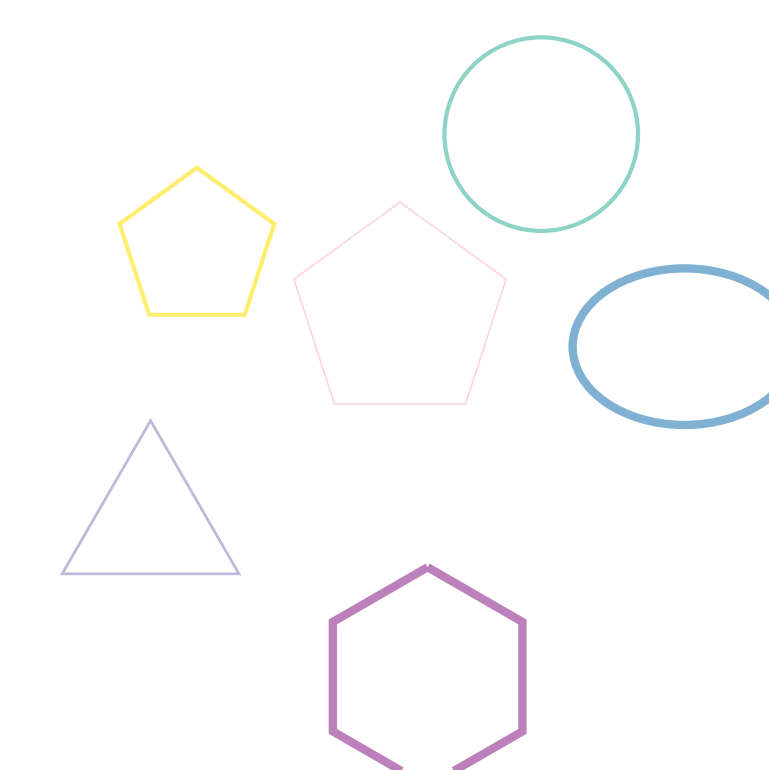[{"shape": "circle", "thickness": 1.5, "radius": 0.63, "center": [0.703, 0.826]}, {"shape": "triangle", "thickness": 1, "radius": 0.66, "center": [0.196, 0.321]}, {"shape": "oval", "thickness": 3, "radius": 0.73, "center": [0.889, 0.55]}, {"shape": "pentagon", "thickness": 0.5, "radius": 0.72, "center": [0.519, 0.593]}, {"shape": "hexagon", "thickness": 3, "radius": 0.71, "center": [0.555, 0.121]}, {"shape": "pentagon", "thickness": 1.5, "radius": 0.53, "center": [0.256, 0.677]}]